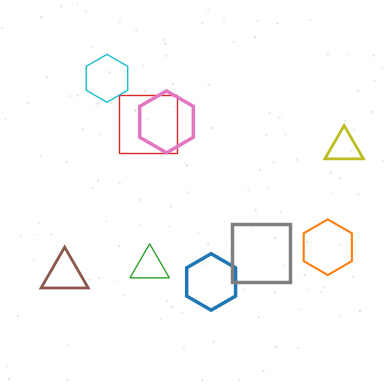[{"shape": "hexagon", "thickness": 2.5, "radius": 0.37, "center": [0.548, 0.268]}, {"shape": "hexagon", "thickness": 1.5, "radius": 0.36, "center": [0.851, 0.358]}, {"shape": "triangle", "thickness": 1, "radius": 0.3, "center": [0.389, 0.308]}, {"shape": "square", "thickness": 1, "radius": 0.37, "center": [0.384, 0.678]}, {"shape": "triangle", "thickness": 2, "radius": 0.35, "center": [0.168, 0.287]}, {"shape": "hexagon", "thickness": 2.5, "radius": 0.4, "center": [0.433, 0.684]}, {"shape": "square", "thickness": 2.5, "radius": 0.38, "center": [0.678, 0.343]}, {"shape": "triangle", "thickness": 2, "radius": 0.29, "center": [0.894, 0.616]}, {"shape": "hexagon", "thickness": 1, "radius": 0.31, "center": [0.278, 0.797]}]